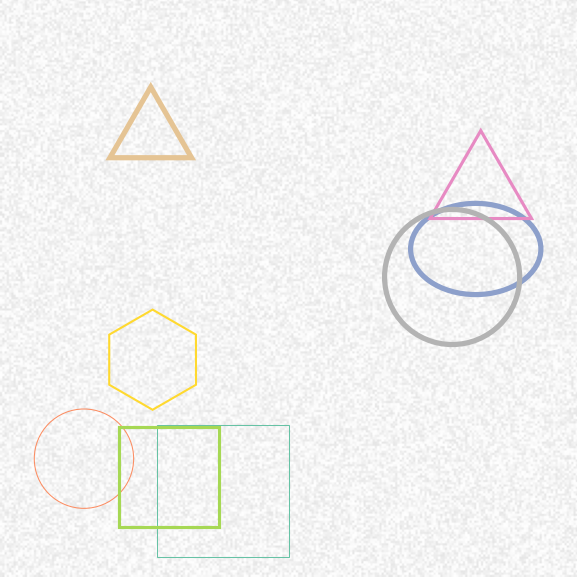[{"shape": "square", "thickness": 0.5, "radius": 0.57, "center": [0.386, 0.149]}, {"shape": "circle", "thickness": 0.5, "radius": 0.43, "center": [0.145, 0.205]}, {"shape": "oval", "thickness": 2.5, "radius": 0.56, "center": [0.824, 0.568]}, {"shape": "triangle", "thickness": 1.5, "radius": 0.51, "center": [0.832, 0.671]}, {"shape": "square", "thickness": 1.5, "radius": 0.43, "center": [0.293, 0.173]}, {"shape": "hexagon", "thickness": 1, "radius": 0.43, "center": [0.264, 0.376]}, {"shape": "triangle", "thickness": 2.5, "radius": 0.41, "center": [0.261, 0.767]}, {"shape": "circle", "thickness": 2.5, "radius": 0.58, "center": [0.783, 0.52]}]